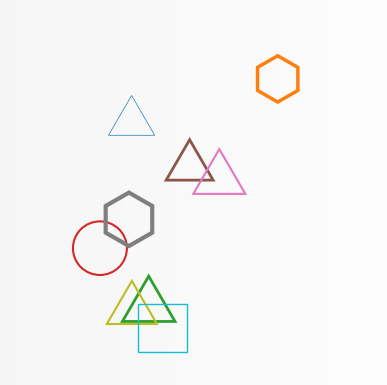[{"shape": "triangle", "thickness": 0.5, "radius": 0.34, "center": [0.34, 0.683]}, {"shape": "hexagon", "thickness": 2.5, "radius": 0.3, "center": [0.717, 0.795]}, {"shape": "triangle", "thickness": 2, "radius": 0.39, "center": [0.384, 0.204]}, {"shape": "circle", "thickness": 1.5, "radius": 0.35, "center": [0.258, 0.355]}, {"shape": "triangle", "thickness": 2, "radius": 0.35, "center": [0.489, 0.567]}, {"shape": "triangle", "thickness": 1.5, "radius": 0.39, "center": [0.566, 0.535]}, {"shape": "hexagon", "thickness": 3, "radius": 0.35, "center": [0.333, 0.43]}, {"shape": "triangle", "thickness": 1.5, "radius": 0.37, "center": [0.34, 0.196]}, {"shape": "square", "thickness": 1, "radius": 0.31, "center": [0.419, 0.149]}]